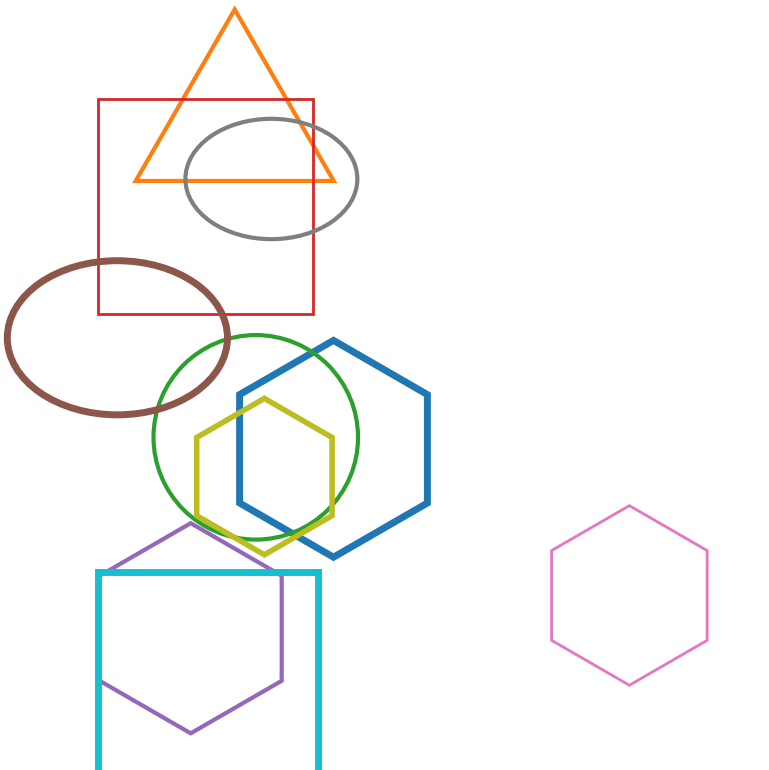[{"shape": "hexagon", "thickness": 2.5, "radius": 0.7, "center": [0.433, 0.417]}, {"shape": "triangle", "thickness": 1.5, "radius": 0.74, "center": [0.305, 0.839]}, {"shape": "circle", "thickness": 1.5, "radius": 0.66, "center": [0.332, 0.432]}, {"shape": "square", "thickness": 1, "radius": 0.7, "center": [0.267, 0.732]}, {"shape": "hexagon", "thickness": 1.5, "radius": 0.68, "center": [0.248, 0.184]}, {"shape": "oval", "thickness": 2.5, "radius": 0.71, "center": [0.152, 0.561]}, {"shape": "hexagon", "thickness": 1, "radius": 0.58, "center": [0.817, 0.227]}, {"shape": "oval", "thickness": 1.5, "radius": 0.56, "center": [0.352, 0.768]}, {"shape": "hexagon", "thickness": 2, "radius": 0.51, "center": [0.343, 0.381]}, {"shape": "square", "thickness": 2.5, "radius": 0.72, "center": [0.27, 0.114]}]